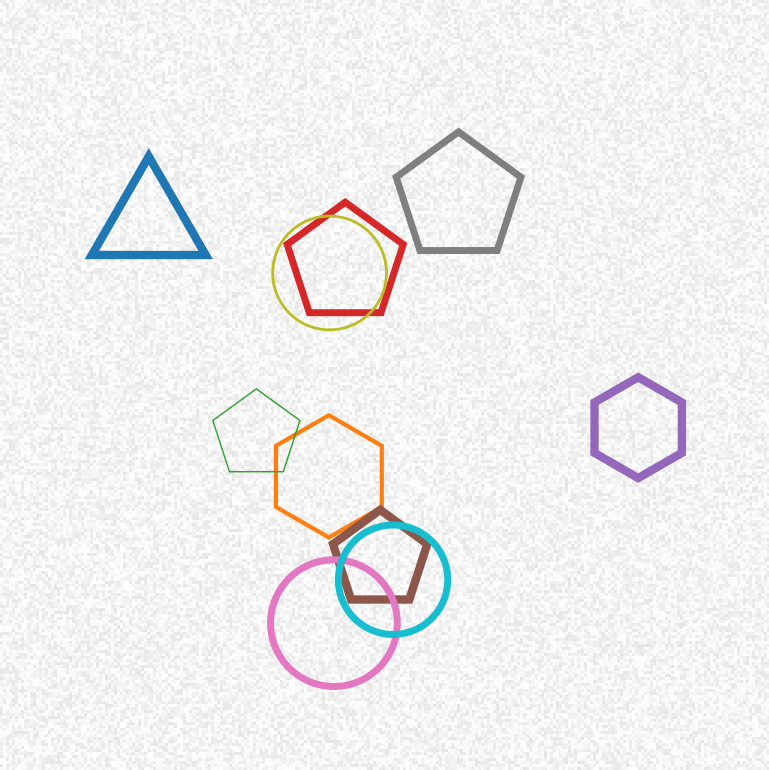[{"shape": "triangle", "thickness": 3, "radius": 0.43, "center": [0.193, 0.711]}, {"shape": "hexagon", "thickness": 1.5, "radius": 0.4, "center": [0.427, 0.381]}, {"shape": "pentagon", "thickness": 0.5, "radius": 0.3, "center": [0.333, 0.436]}, {"shape": "pentagon", "thickness": 2.5, "radius": 0.4, "center": [0.448, 0.658]}, {"shape": "hexagon", "thickness": 3, "radius": 0.33, "center": [0.829, 0.445]}, {"shape": "pentagon", "thickness": 3, "radius": 0.32, "center": [0.494, 0.273]}, {"shape": "circle", "thickness": 2.5, "radius": 0.41, "center": [0.434, 0.191]}, {"shape": "pentagon", "thickness": 2.5, "radius": 0.43, "center": [0.596, 0.744]}, {"shape": "circle", "thickness": 1, "radius": 0.37, "center": [0.428, 0.646]}, {"shape": "circle", "thickness": 2.5, "radius": 0.36, "center": [0.51, 0.247]}]